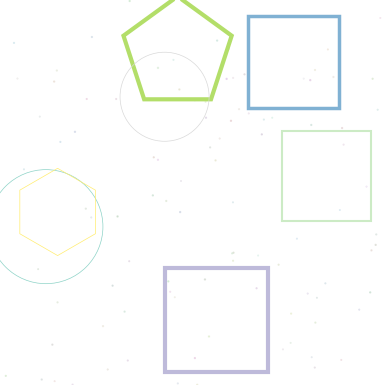[{"shape": "circle", "thickness": 0.5, "radius": 0.74, "center": [0.119, 0.411]}, {"shape": "square", "thickness": 3, "radius": 0.67, "center": [0.563, 0.169]}, {"shape": "square", "thickness": 2.5, "radius": 0.6, "center": [0.762, 0.84]}, {"shape": "pentagon", "thickness": 3, "radius": 0.74, "center": [0.461, 0.862]}, {"shape": "circle", "thickness": 0.5, "radius": 0.58, "center": [0.427, 0.749]}, {"shape": "square", "thickness": 1.5, "radius": 0.58, "center": [0.849, 0.543]}, {"shape": "hexagon", "thickness": 0.5, "radius": 0.57, "center": [0.15, 0.45]}]